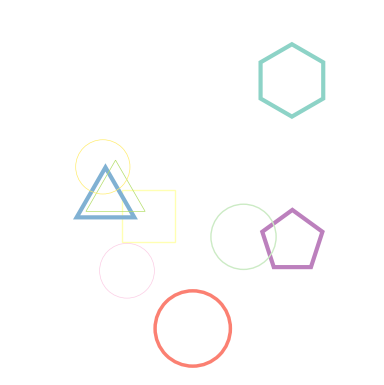[{"shape": "hexagon", "thickness": 3, "radius": 0.47, "center": [0.758, 0.791]}, {"shape": "square", "thickness": 1, "radius": 0.34, "center": [0.386, 0.439]}, {"shape": "circle", "thickness": 2.5, "radius": 0.49, "center": [0.501, 0.147]}, {"shape": "triangle", "thickness": 3, "radius": 0.43, "center": [0.274, 0.479]}, {"shape": "triangle", "thickness": 0.5, "radius": 0.44, "center": [0.3, 0.495]}, {"shape": "circle", "thickness": 0.5, "radius": 0.36, "center": [0.33, 0.297]}, {"shape": "pentagon", "thickness": 3, "radius": 0.41, "center": [0.759, 0.373]}, {"shape": "circle", "thickness": 1, "radius": 0.42, "center": [0.633, 0.385]}, {"shape": "circle", "thickness": 0.5, "radius": 0.35, "center": [0.267, 0.567]}]